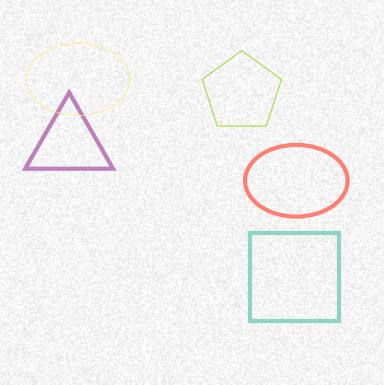[{"shape": "square", "thickness": 3, "radius": 0.58, "center": [0.766, 0.281]}, {"shape": "oval", "thickness": 3, "radius": 0.67, "center": [0.77, 0.531]}, {"shape": "pentagon", "thickness": 1, "radius": 0.54, "center": [0.628, 0.76]}, {"shape": "triangle", "thickness": 3, "radius": 0.66, "center": [0.18, 0.628]}, {"shape": "oval", "thickness": 0.5, "radius": 0.67, "center": [0.203, 0.794]}]